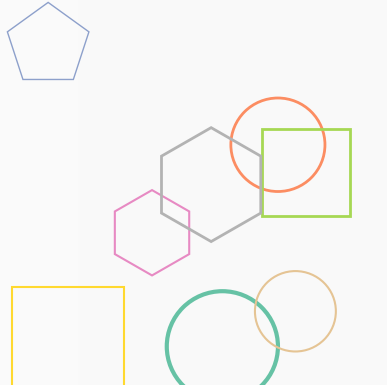[{"shape": "circle", "thickness": 3, "radius": 0.72, "center": [0.574, 0.1]}, {"shape": "circle", "thickness": 2, "radius": 0.61, "center": [0.717, 0.624]}, {"shape": "pentagon", "thickness": 1, "radius": 0.55, "center": [0.124, 0.883]}, {"shape": "hexagon", "thickness": 1.5, "radius": 0.55, "center": [0.392, 0.395]}, {"shape": "square", "thickness": 2, "radius": 0.57, "center": [0.789, 0.551]}, {"shape": "square", "thickness": 1.5, "radius": 0.73, "center": [0.176, 0.11]}, {"shape": "circle", "thickness": 1.5, "radius": 0.52, "center": [0.762, 0.191]}, {"shape": "hexagon", "thickness": 2, "radius": 0.74, "center": [0.545, 0.52]}]